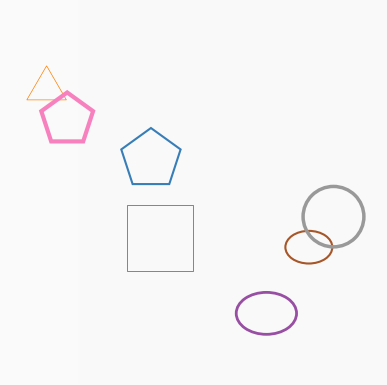[{"shape": "square", "thickness": 0.5, "radius": 0.43, "center": [0.412, 0.381]}, {"shape": "pentagon", "thickness": 1.5, "radius": 0.4, "center": [0.39, 0.587]}, {"shape": "oval", "thickness": 2, "radius": 0.39, "center": [0.687, 0.186]}, {"shape": "triangle", "thickness": 0.5, "radius": 0.29, "center": [0.12, 0.77]}, {"shape": "oval", "thickness": 1.5, "radius": 0.3, "center": [0.797, 0.358]}, {"shape": "pentagon", "thickness": 3, "radius": 0.35, "center": [0.173, 0.69]}, {"shape": "circle", "thickness": 2.5, "radius": 0.39, "center": [0.861, 0.437]}]